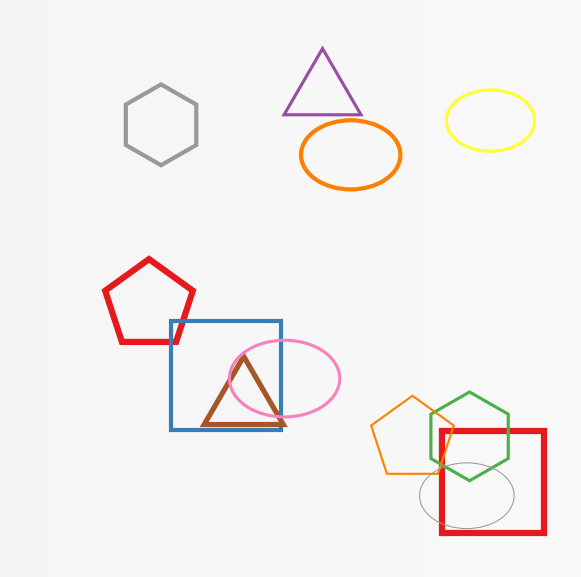[{"shape": "square", "thickness": 3, "radius": 0.44, "center": [0.848, 0.164]}, {"shape": "pentagon", "thickness": 3, "radius": 0.4, "center": [0.256, 0.471]}, {"shape": "square", "thickness": 2, "radius": 0.47, "center": [0.388, 0.348]}, {"shape": "hexagon", "thickness": 1.5, "radius": 0.38, "center": [0.808, 0.244]}, {"shape": "triangle", "thickness": 1.5, "radius": 0.38, "center": [0.555, 0.839]}, {"shape": "oval", "thickness": 2, "radius": 0.43, "center": [0.603, 0.731]}, {"shape": "pentagon", "thickness": 1, "radius": 0.37, "center": [0.71, 0.239]}, {"shape": "oval", "thickness": 1.5, "radius": 0.38, "center": [0.844, 0.79]}, {"shape": "triangle", "thickness": 2.5, "radius": 0.39, "center": [0.419, 0.303]}, {"shape": "oval", "thickness": 1.5, "radius": 0.47, "center": [0.49, 0.344]}, {"shape": "hexagon", "thickness": 2, "radius": 0.35, "center": [0.277, 0.783]}, {"shape": "oval", "thickness": 0.5, "radius": 0.41, "center": [0.803, 0.141]}]